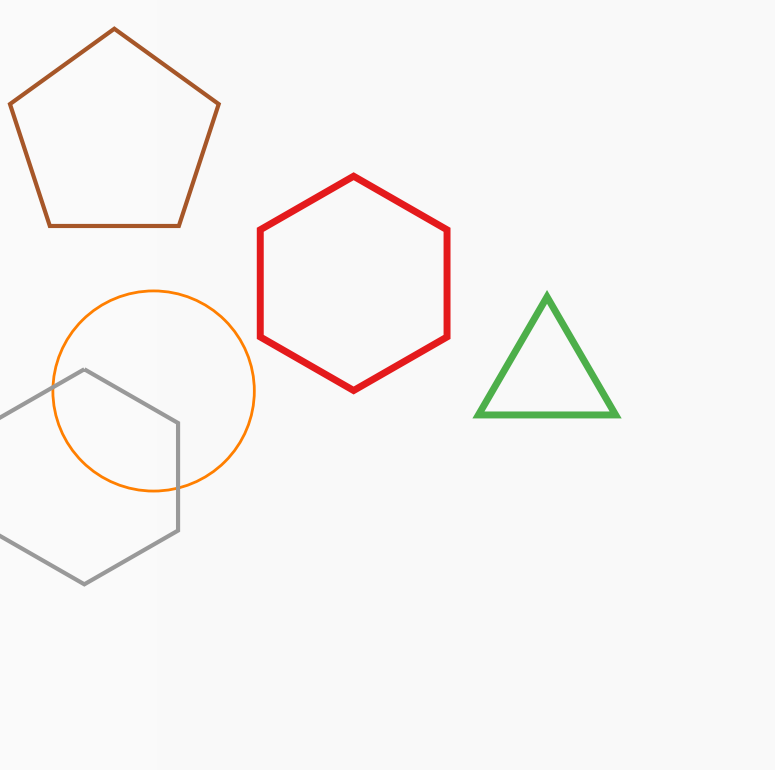[{"shape": "hexagon", "thickness": 2.5, "radius": 0.7, "center": [0.456, 0.632]}, {"shape": "triangle", "thickness": 2.5, "radius": 0.51, "center": [0.706, 0.512]}, {"shape": "circle", "thickness": 1, "radius": 0.65, "center": [0.198, 0.492]}, {"shape": "pentagon", "thickness": 1.5, "radius": 0.71, "center": [0.148, 0.821]}, {"shape": "hexagon", "thickness": 1.5, "radius": 0.7, "center": [0.109, 0.381]}]